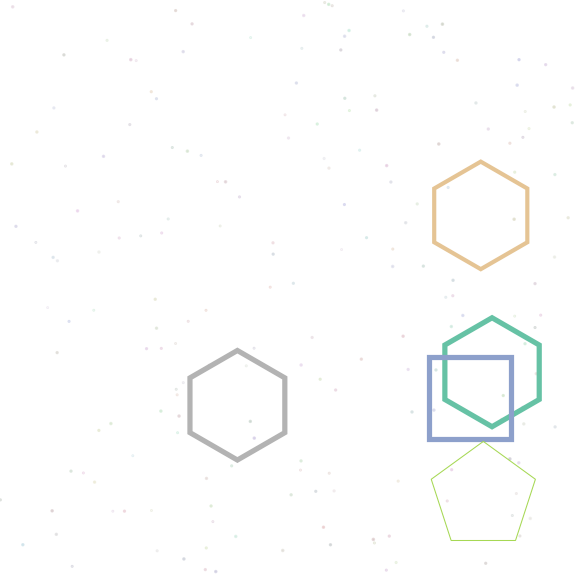[{"shape": "hexagon", "thickness": 2.5, "radius": 0.47, "center": [0.852, 0.355]}, {"shape": "square", "thickness": 2.5, "radius": 0.35, "center": [0.814, 0.31]}, {"shape": "pentagon", "thickness": 0.5, "radius": 0.47, "center": [0.837, 0.14]}, {"shape": "hexagon", "thickness": 2, "radius": 0.47, "center": [0.832, 0.626]}, {"shape": "hexagon", "thickness": 2.5, "radius": 0.47, "center": [0.411, 0.297]}]